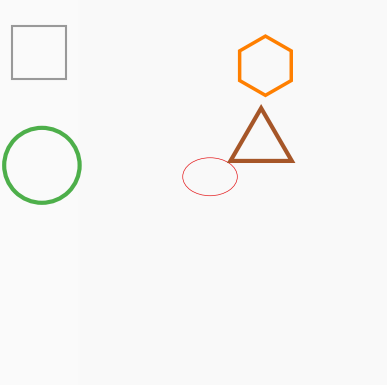[{"shape": "oval", "thickness": 0.5, "radius": 0.35, "center": [0.542, 0.541]}, {"shape": "circle", "thickness": 3, "radius": 0.49, "center": [0.108, 0.571]}, {"shape": "hexagon", "thickness": 2.5, "radius": 0.38, "center": [0.685, 0.829]}, {"shape": "triangle", "thickness": 3, "radius": 0.46, "center": [0.674, 0.628]}, {"shape": "square", "thickness": 1.5, "radius": 0.35, "center": [0.1, 0.863]}]